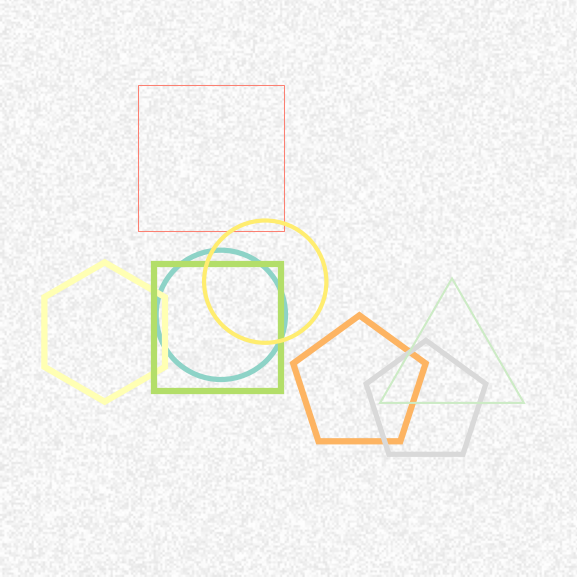[{"shape": "circle", "thickness": 2.5, "radius": 0.56, "center": [0.382, 0.454]}, {"shape": "hexagon", "thickness": 3, "radius": 0.6, "center": [0.181, 0.424]}, {"shape": "square", "thickness": 0.5, "radius": 0.63, "center": [0.366, 0.726]}, {"shape": "pentagon", "thickness": 3, "radius": 0.6, "center": [0.622, 0.333]}, {"shape": "square", "thickness": 3, "radius": 0.55, "center": [0.377, 0.432]}, {"shape": "pentagon", "thickness": 2.5, "radius": 0.55, "center": [0.738, 0.301]}, {"shape": "triangle", "thickness": 1, "radius": 0.72, "center": [0.783, 0.373]}, {"shape": "circle", "thickness": 2, "radius": 0.53, "center": [0.459, 0.511]}]